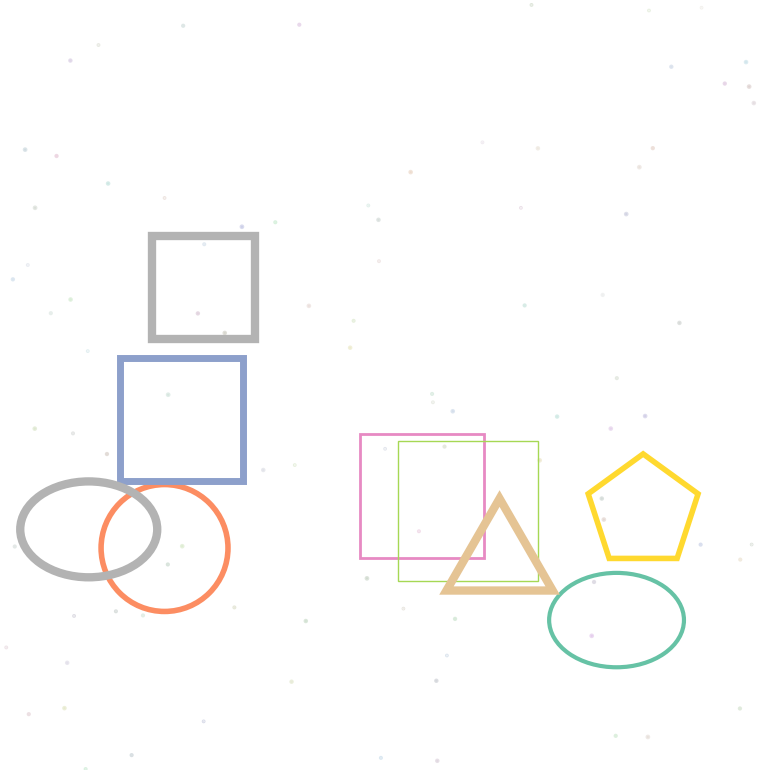[{"shape": "oval", "thickness": 1.5, "radius": 0.44, "center": [0.801, 0.195]}, {"shape": "circle", "thickness": 2, "radius": 0.41, "center": [0.214, 0.288]}, {"shape": "square", "thickness": 2.5, "radius": 0.4, "center": [0.235, 0.456]}, {"shape": "square", "thickness": 1, "radius": 0.4, "center": [0.548, 0.356]}, {"shape": "square", "thickness": 0.5, "radius": 0.45, "center": [0.607, 0.337]}, {"shape": "pentagon", "thickness": 2, "radius": 0.38, "center": [0.835, 0.335]}, {"shape": "triangle", "thickness": 3, "radius": 0.4, "center": [0.649, 0.273]}, {"shape": "oval", "thickness": 3, "radius": 0.44, "center": [0.115, 0.313]}, {"shape": "square", "thickness": 3, "radius": 0.33, "center": [0.264, 0.627]}]